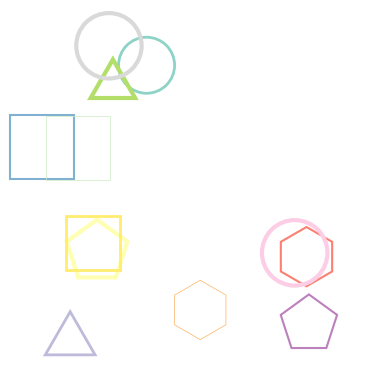[{"shape": "circle", "thickness": 2, "radius": 0.36, "center": [0.381, 0.831]}, {"shape": "pentagon", "thickness": 3, "radius": 0.41, "center": [0.252, 0.347]}, {"shape": "triangle", "thickness": 2, "radius": 0.37, "center": [0.182, 0.116]}, {"shape": "hexagon", "thickness": 1.5, "radius": 0.38, "center": [0.796, 0.333]}, {"shape": "square", "thickness": 1.5, "radius": 0.42, "center": [0.109, 0.619]}, {"shape": "hexagon", "thickness": 0.5, "radius": 0.39, "center": [0.52, 0.195]}, {"shape": "triangle", "thickness": 3, "radius": 0.33, "center": [0.293, 0.779]}, {"shape": "circle", "thickness": 3, "radius": 0.43, "center": [0.765, 0.343]}, {"shape": "circle", "thickness": 3, "radius": 0.42, "center": [0.283, 0.881]}, {"shape": "pentagon", "thickness": 1.5, "radius": 0.38, "center": [0.802, 0.158]}, {"shape": "square", "thickness": 0.5, "radius": 0.42, "center": [0.204, 0.614]}, {"shape": "square", "thickness": 2, "radius": 0.36, "center": [0.241, 0.369]}]